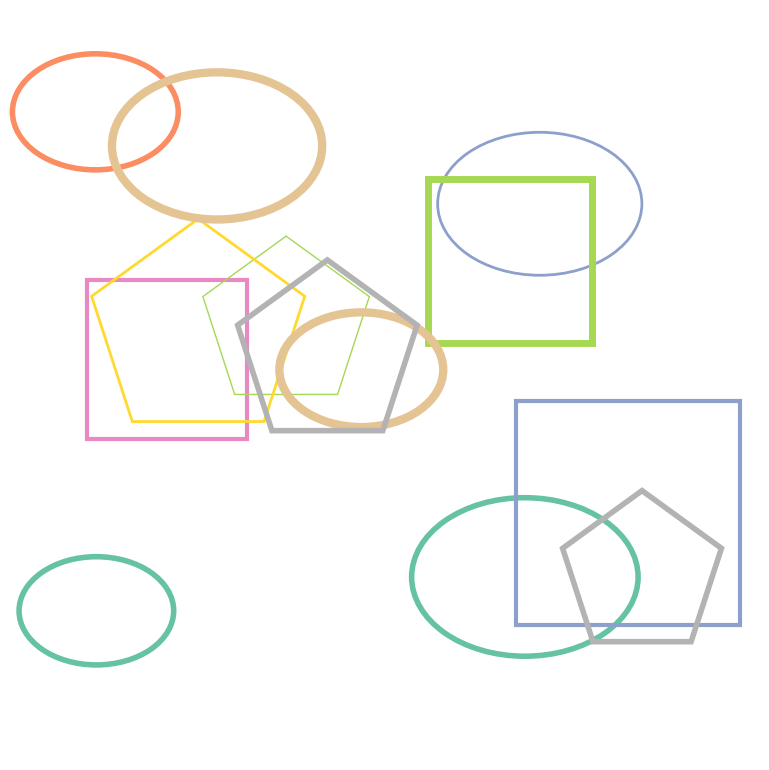[{"shape": "oval", "thickness": 2, "radius": 0.74, "center": [0.682, 0.251]}, {"shape": "oval", "thickness": 2, "radius": 0.5, "center": [0.125, 0.207]}, {"shape": "oval", "thickness": 2, "radius": 0.54, "center": [0.124, 0.855]}, {"shape": "square", "thickness": 1.5, "radius": 0.73, "center": [0.815, 0.334]}, {"shape": "oval", "thickness": 1, "radius": 0.66, "center": [0.701, 0.735]}, {"shape": "square", "thickness": 1.5, "radius": 0.52, "center": [0.217, 0.533]}, {"shape": "pentagon", "thickness": 0.5, "radius": 0.57, "center": [0.372, 0.58]}, {"shape": "square", "thickness": 2.5, "radius": 0.53, "center": [0.662, 0.661]}, {"shape": "pentagon", "thickness": 1, "radius": 0.73, "center": [0.257, 0.57]}, {"shape": "oval", "thickness": 3, "radius": 0.53, "center": [0.469, 0.52]}, {"shape": "oval", "thickness": 3, "radius": 0.68, "center": [0.282, 0.811]}, {"shape": "pentagon", "thickness": 2, "radius": 0.61, "center": [0.425, 0.54]}, {"shape": "pentagon", "thickness": 2, "radius": 0.54, "center": [0.834, 0.254]}]